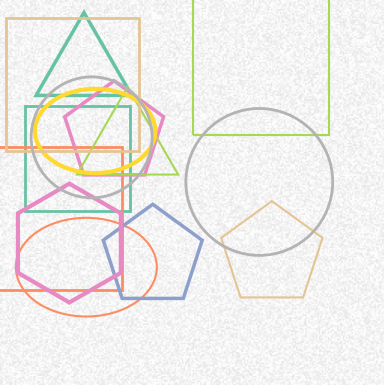[{"shape": "square", "thickness": 2, "radius": 0.68, "center": [0.201, 0.589]}, {"shape": "triangle", "thickness": 2.5, "radius": 0.72, "center": [0.218, 0.824]}, {"shape": "oval", "thickness": 1.5, "radius": 0.92, "center": [0.224, 0.306]}, {"shape": "square", "thickness": 2, "radius": 0.93, "center": [0.132, 0.433]}, {"shape": "pentagon", "thickness": 2.5, "radius": 0.68, "center": [0.397, 0.334]}, {"shape": "hexagon", "thickness": 3, "radius": 0.77, "center": [0.18, 0.369]}, {"shape": "pentagon", "thickness": 2.5, "radius": 0.68, "center": [0.296, 0.655]}, {"shape": "square", "thickness": 1.5, "radius": 0.89, "center": [0.678, 0.826]}, {"shape": "triangle", "thickness": 1.5, "radius": 0.76, "center": [0.331, 0.622]}, {"shape": "oval", "thickness": 3, "radius": 0.78, "center": [0.247, 0.66]}, {"shape": "square", "thickness": 2, "radius": 0.86, "center": [0.189, 0.781]}, {"shape": "pentagon", "thickness": 1.5, "radius": 0.69, "center": [0.706, 0.339]}, {"shape": "circle", "thickness": 2, "radius": 0.95, "center": [0.673, 0.527]}, {"shape": "circle", "thickness": 2, "radius": 0.79, "center": [0.238, 0.643]}]